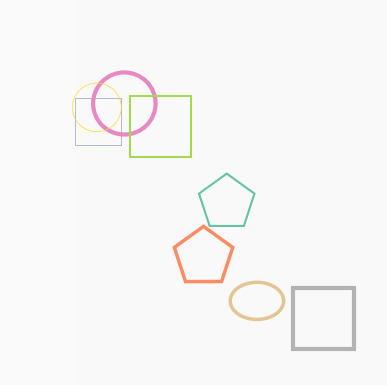[{"shape": "pentagon", "thickness": 1.5, "radius": 0.38, "center": [0.585, 0.474]}, {"shape": "pentagon", "thickness": 2.5, "radius": 0.4, "center": [0.525, 0.333]}, {"shape": "square", "thickness": 0.5, "radius": 0.3, "center": [0.253, 0.685]}, {"shape": "circle", "thickness": 3, "radius": 0.4, "center": [0.321, 0.731]}, {"shape": "square", "thickness": 1.5, "radius": 0.39, "center": [0.415, 0.671]}, {"shape": "circle", "thickness": 0.5, "radius": 0.32, "center": [0.25, 0.721]}, {"shape": "oval", "thickness": 2.5, "radius": 0.34, "center": [0.663, 0.219]}, {"shape": "square", "thickness": 3, "radius": 0.4, "center": [0.835, 0.172]}]